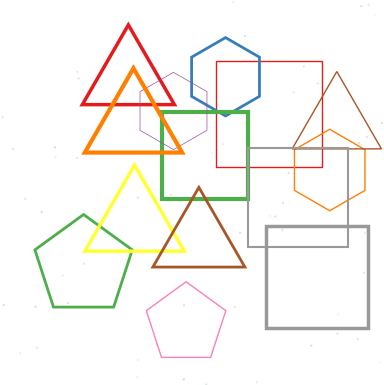[{"shape": "square", "thickness": 1, "radius": 0.68, "center": [0.698, 0.704]}, {"shape": "triangle", "thickness": 2.5, "radius": 0.69, "center": [0.333, 0.797]}, {"shape": "hexagon", "thickness": 2, "radius": 0.51, "center": [0.586, 0.801]}, {"shape": "pentagon", "thickness": 2, "radius": 0.66, "center": [0.217, 0.31]}, {"shape": "square", "thickness": 3, "radius": 0.56, "center": [0.532, 0.596]}, {"shape": "hexagon", "thickness": 0.5, "radius": 0.5, "center": [0.451, 0.712]}, {"shape": "triangle", "thickness": 3, "radius": 0.73, "center": [0.347, 0.677]}, {"shape": "hexagon", "thickness": 1, "radius": 0.53, "center": [0.856, 0.558]}, {"shape": "triangle", "thickness": 2.5, "radius": 0.75, "center": [0.35, 0.422]}, {"shape": "triangle", "thickness": 1, "radius": 0.67, "center": [0.875, 0.68]}, {"shape": "triangle", "thickness": 2, "radius": 0.69, "center": [0.517, 0.375]}, {"shape": "pentagon", "thickness": 1, "radius": 0.54, "center": [0.483, 0.16]}, {"shape": "square", "thickness": 1.5, "radius": 0.65, "center": [0.775, 0.487]}, {"shape": "square", "thickness": 2.5, "radius": 0.67, "center": [0.824, 0.28]}]